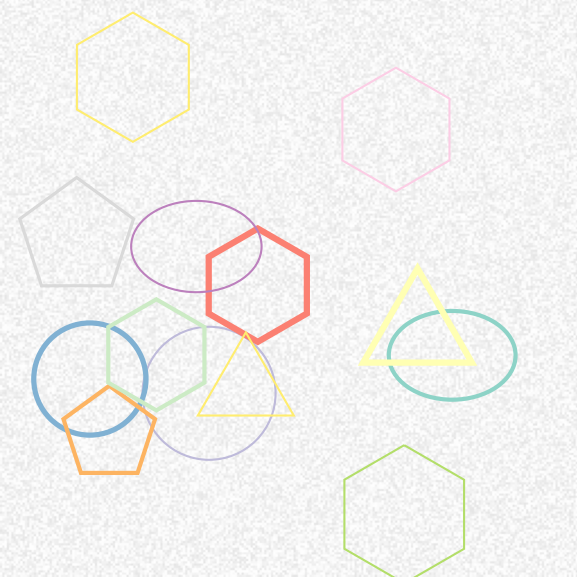[{"shape": "oval", "thickness": 2, "radius": 0.55, "center": [0.783, 0.384]}, {"shape": "triangle", "thickness": 3, "radius": 0.54, "center": [0.723, 0.426]}, {"shape": "circle", "thickness": 1, "radius": 0.58, "center": [0.362, 0.318]}, {"shape": "hexagon", "thickness": 3, "radius": 0.49, "center": [0.446, 0.505]}, {"shape": "circle", "thickness": 2.5, "radius": 0.49, "center": [0.156, 0.343]}, {"shape": "pentagon", "thickness": 2, "radius": 0.42, "center": [0.189, 0.248]}, {"shape": "hexagon", "thickness": 1, "radius": 0.6, "center": [0.7, 0.109]}, {"shape": "hexagon", "thickness": 1, "radius": 0.54, "center": [0.686, 0.775]}, {"shape": "pentagon", "thickness": 1.5, "radius": 0.52, "center": [0.133, 0.588]}, {"shape": "oval", "thickness": 1, "radius": 0.56, "center": [0.34, 0.572]}, {"shape": "hexagon", "thickness": 2, "radius": 0.48, "center": [0.271, 0.385]}, {"shape": "hexagon", "thickness": 1, "radius": 0.56, "center": [0.23, 0.865]}, {"shape": "triangle", "thickness": 1, "radius": 0.48, "center": [0.426, 0.328]}]